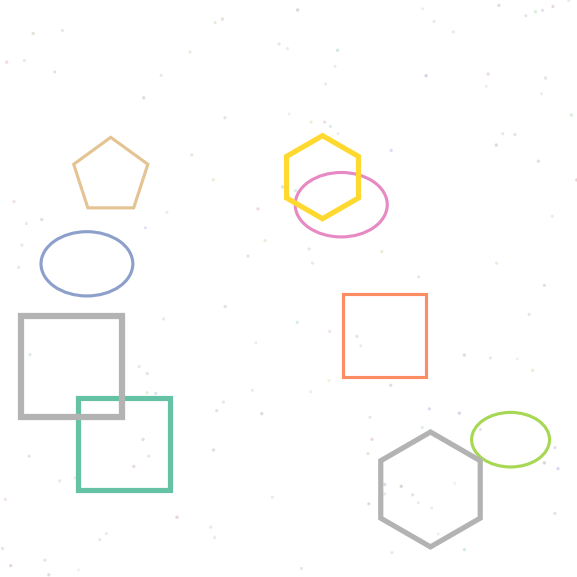[{"shape": "square", "thickness": 2.5, "radius": 0.4, "center": [0.215, 0.231]}, {"shape": "square", "thickness": 1.5, "radius": 0.36, "center": [0.665, 0.419]}, {"shape": "oval", "thickness": 1.5, "radius": 0.4, "center": [0.151, 0.542]}, {"shape": "oval", "thickness": 1.5, "radius": 0.4, "center": [0.591, 0.645]}, {"shape": "oval", "thickness": 1.5, "radius": 0.34, "center": [0.884, 0.238]}, {"shape": "hexagon", "thickness": 2.5, "radius": 0.36, "center": [0.558, 0.692]}, {"shape": "pentagon", "thickness": 1.5, "radius": 0.34, "center": [0.192, 0.694]}, {"shape": "square", "thickness": 3, "radius": 0.44, "center": [0.124, 0.364]}, {"shape": "hexagon", "thickness": 2.5, "radius": 0.5, "center": [0.745, 0.152]}]